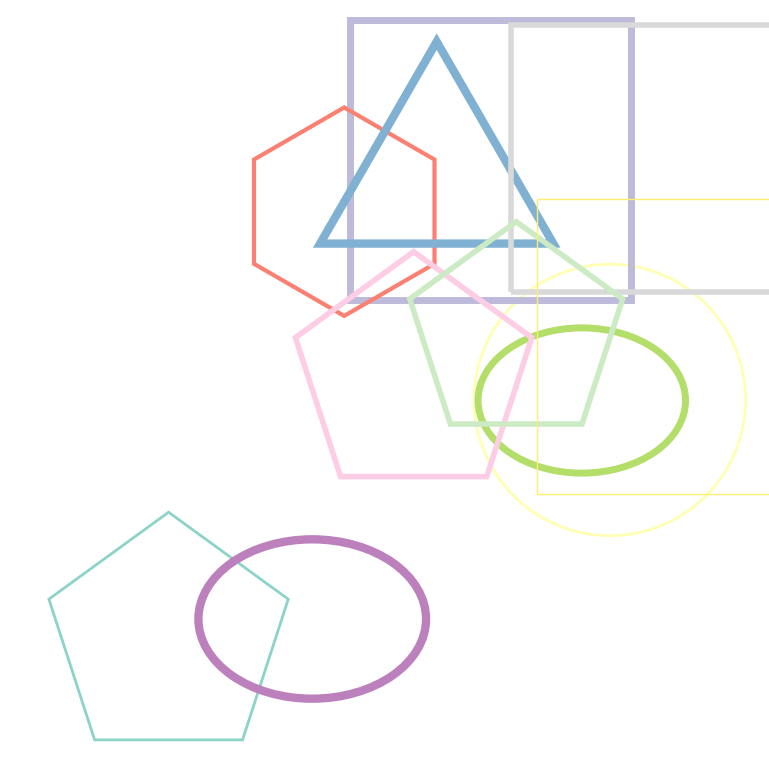[{"shape": "pentagon", "thickness": 1, "radius": 0.82, "center": [0.219, 0.171]}, {"shape": "circle", "thickness": 1, "radius": 0.88, "center": [0.792, 0.481]}, {"shape": "square", "thickness": 2.5, "radius": 0.91, "center": [0.637, 0.792]}, {"shape": "hexagon", "thickness": 1.5, "radius": 0.68, "center": [0.447, 0.725]}, {"shape": "triangle", "thickness": 3, "radius": 0.87, "center": [0.567, 0.771]}, {"shape": "oval", "thickness": 2.5, "radius": 0.67, "center": [0.756, 0.48]}, {"shape": "pentagon", "thickness": 2, "radius": 0.81, "center": [0.537, 0.512]}, {"shape": "square", "thickness": 2, "radius": 0.87, "center": [0.837, 0.794]}, {"shape": "oval", "thickness": 3, "radius": 0.74, "center": [0.406, 0.196]}, {"shape": "pentagon", "thickness": 2, "radius": 0.73, "center": [0.67, 0.567]}, {"shape": "square", "thickness": 0.5, "radius": 0.96, "center": [0.889, 0.55]}]